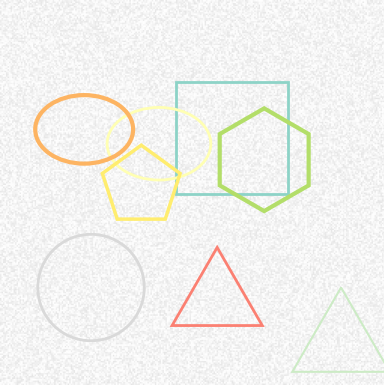[{"shape": "square", "thickness": 2, "radius": 0.73, "center": [0.602, 0.642]}, {"shape": "oval", "thickness": 2, "radius": 0.67, "center": [0.413, 0.627]}, {"shape": "triangle", "thickness": 2, "radius": 0.68, "center": [0.564, 0.222]}, {"shape": "oval", "thickness": 3, "radius": 0.64, "center": [0.219, 0.664]}, {"shape": "hexagon", "thickness": 3, "radius": 0.67, "center": [0.686, 0.585]}, {"shape": "circle", "thickness": 2, "radius": 0.69, "center": [0.236, 0.253]}, {"shape": "triangle", "thickness": 1.5, "radius": 0.73, "center": [0.886, 0.107]}, {"shape": "pentagon", "thickness": 2.5, "radius": 0.53, "center": [0.367, 0.517]}]